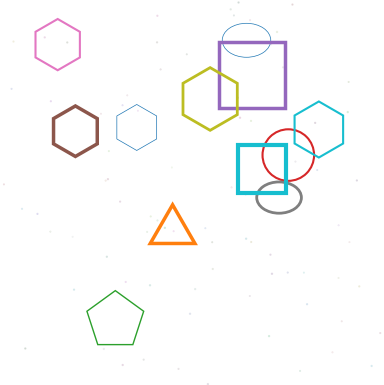[{"shape": "hexagon", "thickness": 0.5, "radius": 0.3, "center": [0.355, 0.669]}, {"shape": "oval", "thickness": 0.5, "radius": 0.32, "center": [0.64, 0.895]}, {"shape": "triangle", "thickness": 2.5, "radius": 0.33, "center": [0.448, 0.401]}, {"shape": "pentagon", "thickness": 1, "radius": 0.39, "center": [0.3, 0.168]}, {"shape": "circle", "thickness": 1.5, "radius": 0.33, "center": [0.749, 0.597]}, {"shape": "square", "thickness": 2.5, "radius": 0.43, "center": [0.654, 0.806]}, {"shape": "hexagon", "thickness": 2.5, "radius": 0.33, "center": [0.196, 0.659]}, {"shape": "hexagon", "thickness": 1.5, "radius": 0.33, "center": [0.15, 0.884]}, {"shape": "oval", "thickness": 2, "radius": 0.29, "center": [0.725, 0.487]}, {"shape": "hexagon", "thickness": 2, "radius": 0.41, "center": [0.546, 0.743]}, {"shape": "hexagon", "thickness": 1.5, "radius": 0.36, "center": [0.828, 0.664]}, {"shape": "square", "thickness": 3, "radius": 0.31, "center": [0.68, 0.56]}]